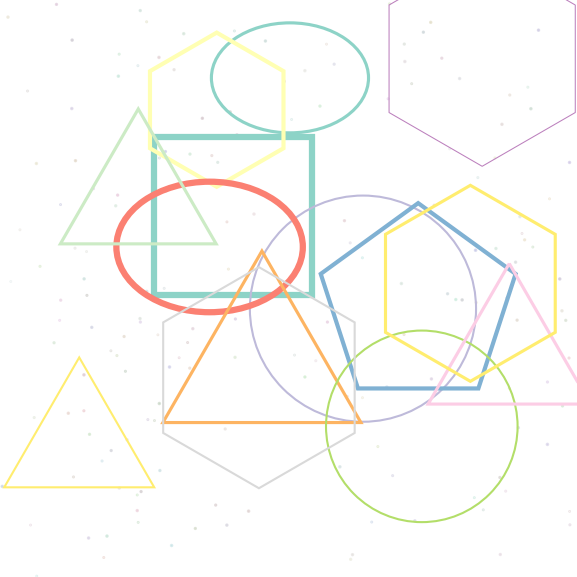[{"shape": "oval", "thickness": 1.5, "radius": 0.68, "center": [0.502, 0.864]}, {"shape": "square", "thickness": 3, "radius": 0.68, "center": [0.404, 0.625]}, {"shape": "hexagon", "thickness": 2, "radius": 0.67, "center": [0.375, 0.809]}, {"shape": "circle", "thickness": 1, "radius": 0.98, "center": [0.629, 0.465]}, {"shape": "oval", "thickness": 3, "radius": 0.81, "center": [0.363, 0.571]}, {"shape": "pentagon", "thickness": 2, "radius": 0.89, "center": [0.724, 0.47]}, {"shape": "triangle", "thickness": 1.5, "radius": 0.99, "center": [0.454, 0.366]}, {"shape": "circle", "thickness": 1, "radius": 0.83, "center": [0.73, 0.261]}, {"shape": "triangle", "thickness": 1.5, "radius": 0.81, "center": [0.882, 0.381]}, {"shape": "hexagon", "thickness": 1, "radius": 0.96, "center": [0.448, 0.345]}, {"shape": "hexagon", "thickness": 0.5, "radius": 0.93, "center": [0.835, 0.897]}, {"shape": "triangle", "thickness": 1.5, "radius": 0.78, "center": [0.239, 0.655]}, {"shape": "hexagon", "thickness": 1.5, "radius": 0.85, "center": [0.814, 0.509]}, {"shape": "triangle", "thickness": 1, "radius": 0.75, "center": [0.137, 0.23]}]